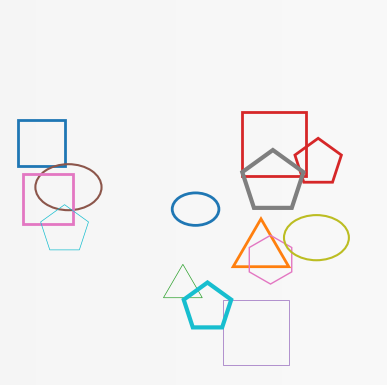[{"shape": "oval", "thickness": 2, "radius": 0.3, "center": [0.505, 0.457]}, {"shape": "square", "thickness": 2, "radius": 0.3, "center": [0.107, 0.629]}, {"shape": "triangle", "thickness": 2, "radius": 0.41, "center": [0.673, 0.349]}, {"shape": "triangle", "thickness": 0.5, "radius": 0.29, "center": [0.472, 0.256]}, {"shape": "square", "thickness": 2, "radius": 0.41, "center": [0.707, 0.625]}, {"shape": "pentagon", "thickness": 2, "radius": 0.32, "center": [0.821, 0.578]}, {"shape": "square", "thickness": 0.5, "radius": 0.43, "center": [0.661, 0.136]}, {"shape": "oval", "thickness": 1.5, "radius": 0.43, "center": [0.177, 0.514]}, {"shape": "hexagon", "thickness": 1, "radius": 0.32, "center": [0.698, 0.325]}, {"shape": "square", "thickness": 2, "radius": 0.32, "center": [0.124, 0.483]}, {"shape": "pentagon", "thickness": 3, "radius": 0.42, "center": [0.704, 0.527]}, {"shape": "oval", "thickness": 1.5, "radius": 0.42, "center": [0.817, 0.383]}, {"shape": "pentagon", "thickness": 0.5, "radius": 0.32, "center": [0.167, 0.403]}, {"shape": "pentagon", "thickness": 3, "radius": 0.32, "center": [0.535, 0.202]}]